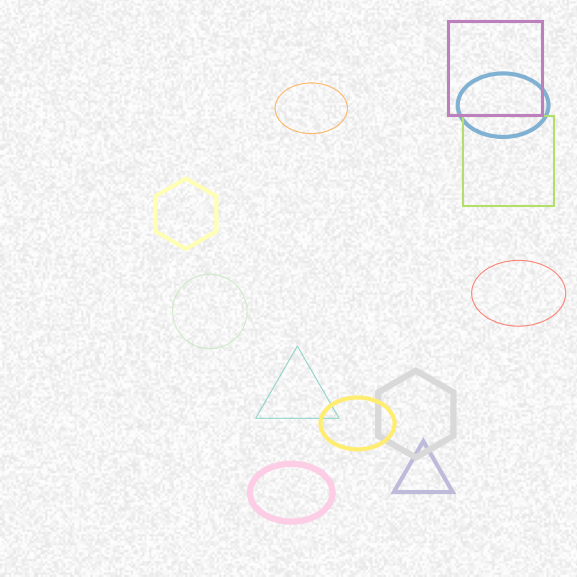[{"shape": "triangle", "thickness": 0.5, "radius": 0.42, "center": [0.515, 0.317]}, {"shape": "hexagon", "thickness": 2, "radius": 0.3, "center": [0.322, 0.629]}, {"shape": "triangle", "thickness": 2, "radius": 0.29, "center": [0.733, 0.176]}, {"shape": "oval", "thickness": 0.5, "radius": 0.41, "center": [0.898, 0.491]}, {"shape": "oval", "thickness": 2, "radius": 0.39, "center": [0.871, 0.817]}, {"shape": "oval", "thickness": 0.5, "radius": 0.31, "center": [0.539, 0.812]}, {"shape": "square", "thickness": 1, "radius": 0.39, "center": [0.88, 0.72]}, {"shape": "oval", "thickness": 3, "radius": 0.36, "center": [0.504, 0.146]}, {"shape": "hexagon", "thickness": 3, "radius": 0.38, "center": [0.72, 0.282]}, {"shape": "square", "thickness": 1.5, "radius": 0.41, "center": [0.858, 0.882]}, {"shape": "circle", "thickness": 0.5, "radius": 0.32, "center": [0.363, 0.46]}, {"shape": "oval", "thickness": 2, "radius": 0.32, "center": [0.619, 0.266]}]